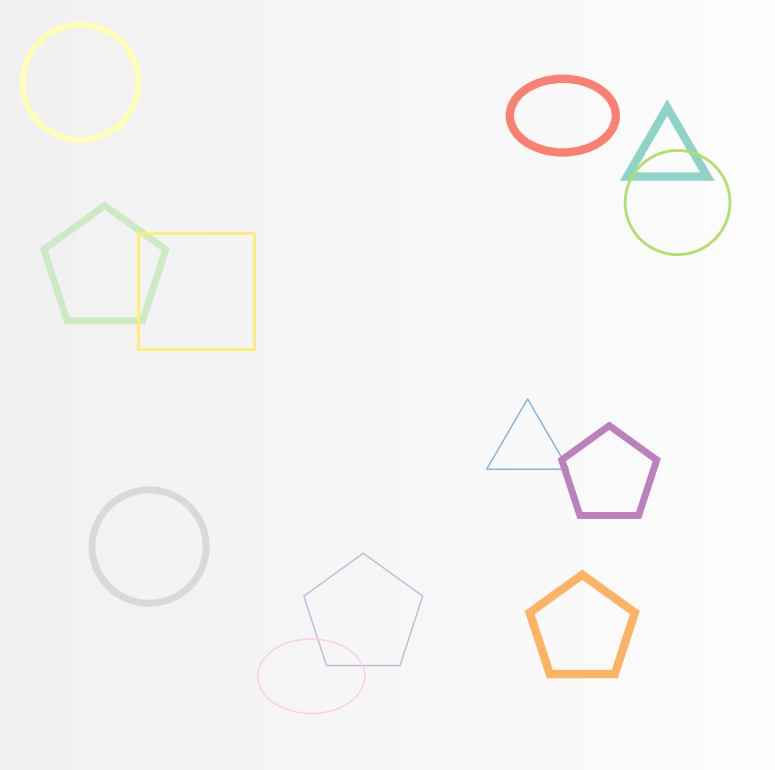[{"shape": "triangle", "thickness": 3, "radius": 0.3, "center": [0.861, 0.801]}, {"shape": "circle", "thickness": 2, "radius": 0.37, "center": [0.104, 0.893]}, {"shape": "pentagon", "thickness": 0.5, "radius": 0.4, "center": [0.469, 0.201]}, {"shape": "oval", "thickness": 3, "radius": 0.34, "center": [0.726, 0.85]}, {"shape": "triangle", "thickness": 0.5, "radius": 0.3, "center": [0.681, 0.421]}, {"shape": "pentagon", "thickness": 3, "radius": 0.36, "center": [0.751, 0.182]}, {"shape": "circle", "thickness": 1, "radius": 0.34, "center": [0.874, 0.737]}, {"shape": "oval", "thickness": 0.5, "radius": 0.35, "center": [0.402, 0.122]}, {"shape": "circle", "thickness": 2.5, "radius": 0.37, "center": [0.192, 0.29]}, {"shape": "pentagon", "thickness": 2.5, "radius": 0.32, "center": [0.786, 0.383]}, {"shape": "pentagon", "thickness": 2.5, "radius": 0.41, "center": [0.135, 0.65]}, {"shape": "square", "thickness": 1, "radius": 0.38, "center": [0.253, 0.622]}]